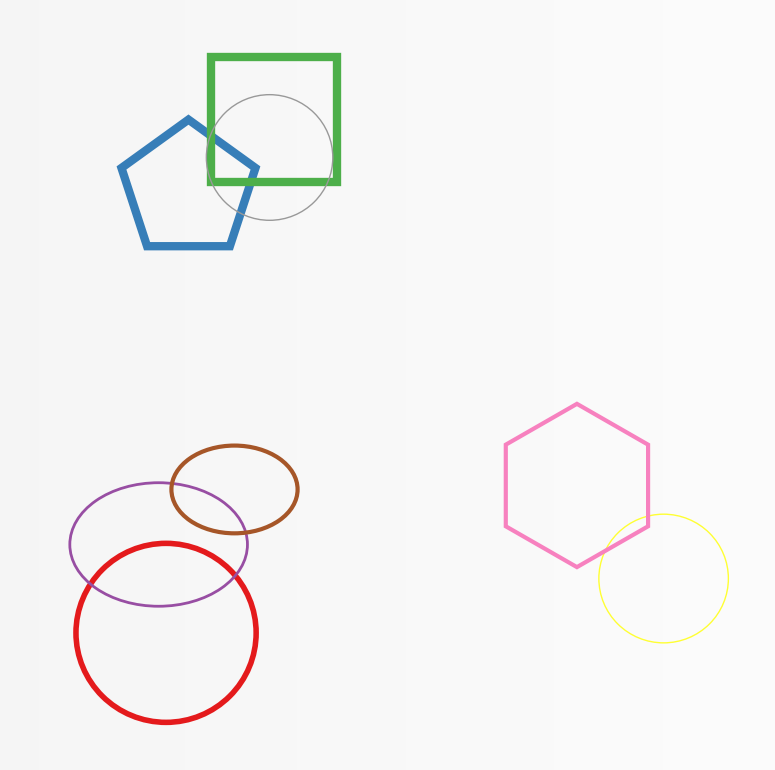[{"shape": "circle", "thickness": 2, "radius": 0.58, "center": [0.214, 0.178]}, {"shape": "pentagon", "thickness": 3, "radius": 0.45, "center": [0.243, 0.754]}, {"shape": "square", "thickness": 3, "radius": 0.41, "center": [0.353, 0.845]}, {"shape": "oval", "thickness": 1, "radius": 0.57, "center": [0.205, 0.293]}, {"shape": "circle", "thickness": 0.5, "radius": 0.42, "center": [0.856, 0.249]}, {"shape": "oval", "thickness": 1.5, "radius": 0.41, "center": [0.303, 0.364]}, {"shape": "hexagon", "thickness": 1.5, "radius": 0.53, "center": [0.744, 0.37]}, {"shape": "circle", "thickness": 0.5, "radius": 0.41, "center": [0.348, 0.795]}]